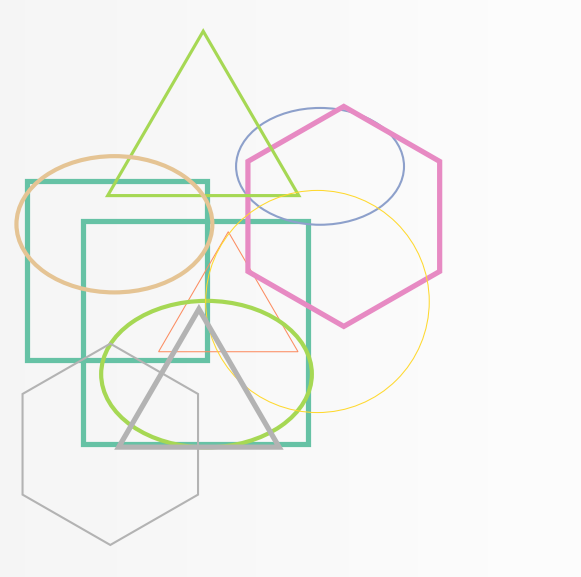[{"shape": "square", "thickness": 2.5, "radius": 0.97, "center": [0.336, 0.423]}, {"shape": "square", "thickness": 2.5, "radius": 0.77, "center": [0.201, 0.53]}, {"shape": "triangle", "thickness": 0.5, "radius": 0.69, "center": [0.393, 0.459]}, {"shape": "oval", "thickness": 1, "radius": 0.72, "center": [0.551, 0.711]}, {"shape": "hexagon", "thickness": 2.5, "radius": 0.95, "center": [0.591, 0.624]}, {"shape": "triangle", "thickness": 1.5, "radius": 0.95, "center": [0.35, 0.755]}, {"shape": "oval", "thickness": 2, "radius": 0.91, "center": [0.355, 0.351]}, {"shape": "circle", "thickness": 0.5, "radius": 0.96, "center": [0.546, 0.477]}, {"shape": "oval", "thickness": 2, "radius": 0.84, "center": [0.197, 0.611]}, {"shape": "triangle", "thickness": 2.5, "radius": 0.8, "center": [0.342, 0.305]}, {"shape": "hexagon", "thickness": 1, "radius": 0.87, "center": [0.19, 0.23]}]